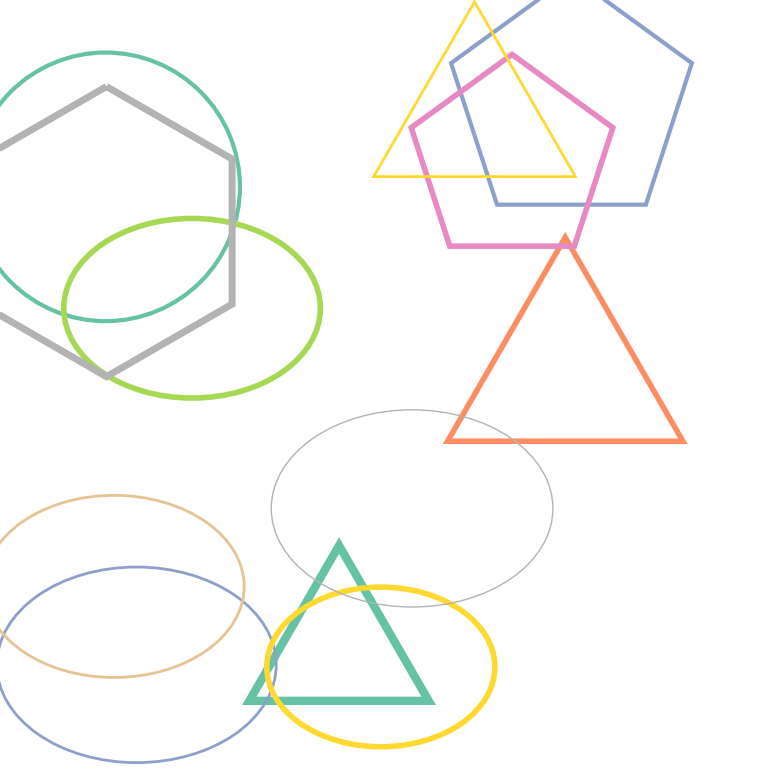[{"shape": "circle", "thickness": 1.5, "radius": 0.87, "center": [0.137, 0.757]}, {"shape": "triangle", "thickness": 3, "radius": 0.67, "center": [0.44, 0.157]}, {"shape": "triangle", "thickness": 2, "radius": 0.88, "center": [0.734, 0.515]}, {"shape": "pentagon", "thickness": 1.5, "radius": 0.82, "center": [0.742, 0.867]}, {"shape": "oval", "thickness": 1, "radius": 0.91, "center": [0.177, 0.137]}, {"shape": "pentagon", "thickness": 2, "radius": 0.69, "center": [0.665, 0.792]}, {"shape": "oval", "thickness": 2, "radius": 0.83, "center": [0.249, 0.6]}, {"shape": "triangle", "thickness": 1, "radius": 0.76, "center": [0.616, 0.846]}, {"shape": "oval", "thickness": 2, "radius": 0.74, "center": [0.495, 0.134]}, {"shape": "oval", "thickness": 1, "radius": 0.84, "center": [0.148, 0.238]}, {"shape": "oval", "thickness": 0.5, "radius": 0.91, "center": [0.535, 0.34]}, {"shape": "hexagon", "thickness": 2.5, "radius": 0.94, "center": [0.138, 0.699]}]